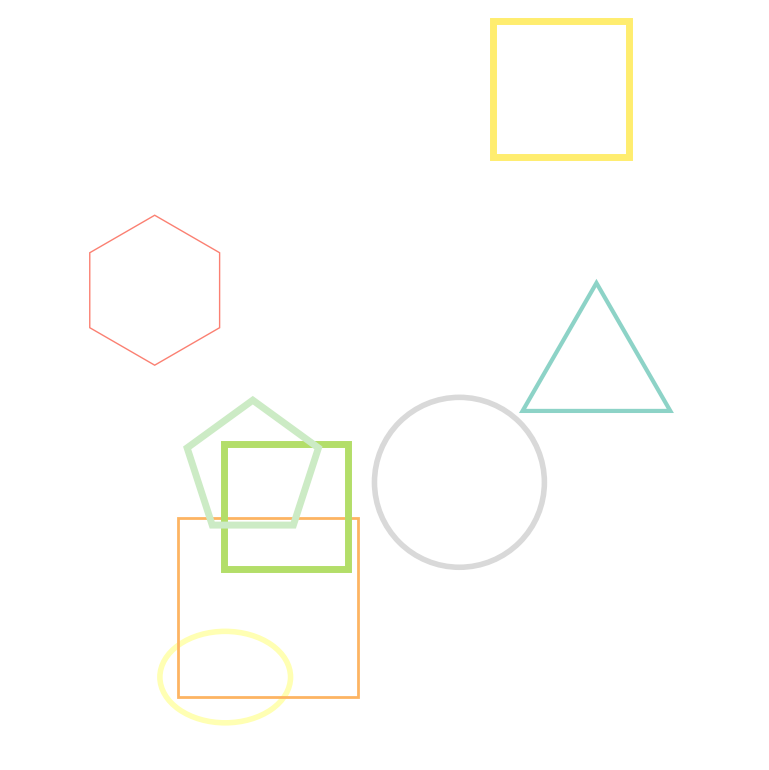[{"shape": "triangle", "thickness": 1.5, "radius": 0.55, "center": [0.775, 0.522]}, {"shape": "oval", "thickness": 2, "radius": 0.42, "center": [0.292, 0.121]}, {"shape": "hexagon", "thickness": 0.5, "radius": 0.49, "center": [0.201, 0.623]}, {"shape": "square", "thickness": 1, "radius": 0.58, "center": [0.348, 0.211]}, {"shape": "square", "thickness": 2.5, "radius": 0.4, "center": [0.371, 0.342]}, {"shape": "circle", "thickness": 2, "radius": 0.55, "center": [0.597, 0.374]}, {"shape": "pentagon", "thickness": 2.5, "radius": 0.45, "center": [0.328, 0.391]}, {"shape": "square", "thickness": 2.5, "radius": 0.44, "center": [0.728, 0.885]}]